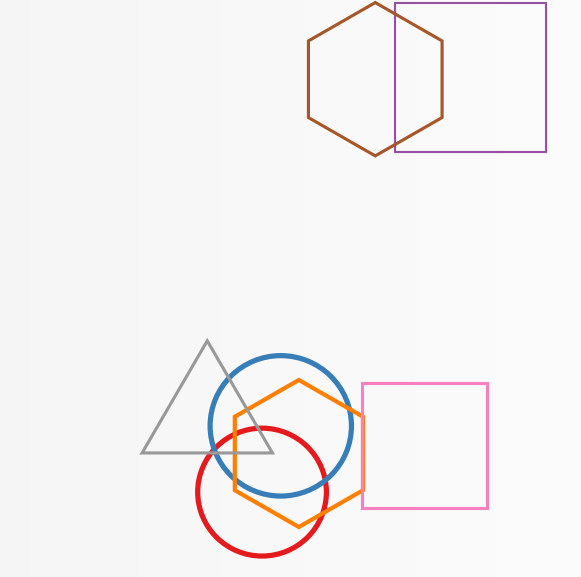[{"shape": "circle", "thickness": 2.5, "radius": 0.55, "center": [0.451, 0.147]}, {"shape": "circle", "thickness": 2.5, "radius": 0.61, "center": [0.483, 0.262]}, {"shape": "square", "thickness": 1, "radius": 0.65, "center": [0.81, 0.865]}, {"shape": "hexagon", "thickness": 2, "radius": 0.64, "center": [0.514, 0.214]}, {"shape": "hexagon", "thickness": 1.5, "radius": 0.66, "center": [0.646, 0.862]}, {"shape": "square", "thickness": 1.5, "radius": 0.54, "center": [0.73, 0.227]}, {"shape": "triangle", "thickness": 1.5, "radius": 0.65, "center": [0.357, 0.28]}]